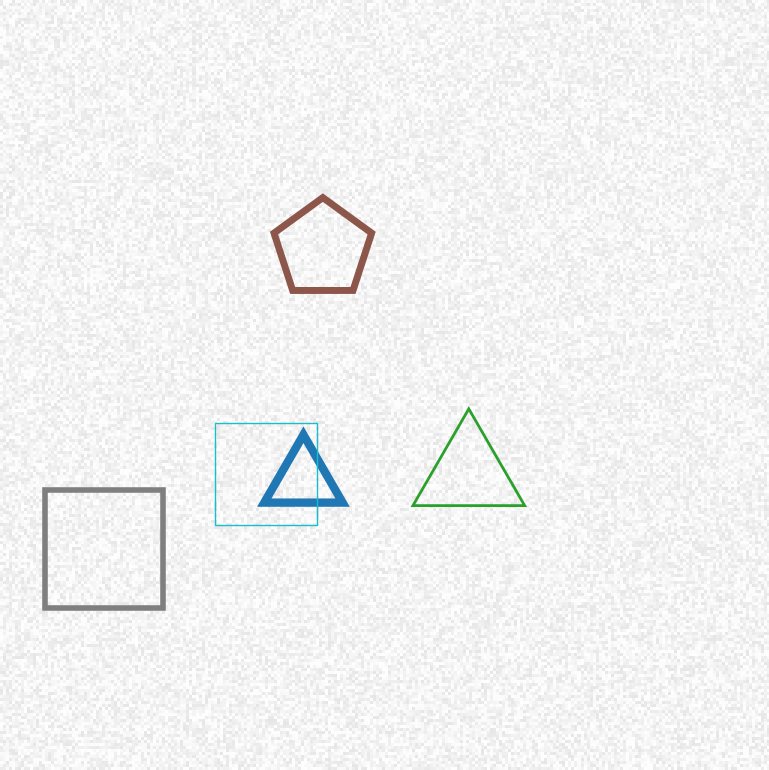[{"shape": "triangle", "thickness": 3, "radius": 0.29, "center": [0.394, 0.377]}, {"shape": "triangle", "thickness": 1, "radius": 0.42, "center": [0.609, 0.385]}, {"shape": "pentagon", "thickness": 2.5, "radius": 0.33, "center": [0.419, 0.677]}, {"shape": "square", "thickness": 2, "radius": 0.38, "center": [0.136, 0.287]}, {"shape": "square", "thickness": 0.5, "radius": 0.33, "center": [0.345, 0.385]}]